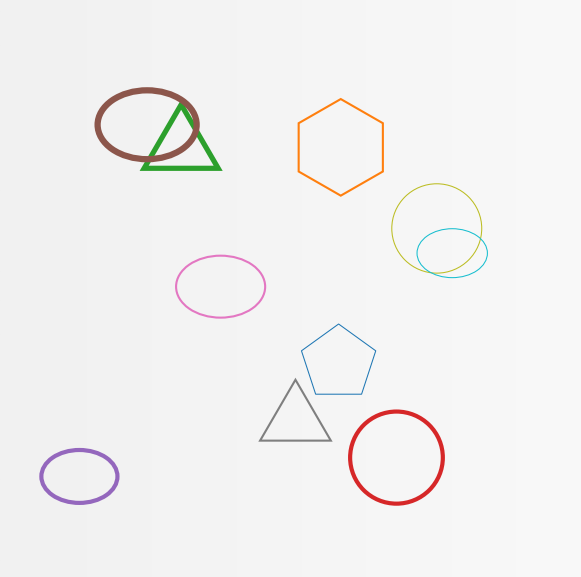[{"shape": "pentagon", "thickness": 0.5, "radius": 0.34, "center": [0.583, 0.371]}, {"shape": "hexagon", "thickness": 1, "radius": 0.42, "center": [0.586, 0.744]}, {"shape": "triangle", "thickness": 2.5, "radius": 0.37, "center": [0.312, 0.744]}, {"shape": "circle", "thickness": 2, "radius": 0.4, "center": [0.682, 0.207]}, {"shape": "oval", "thickness": 2, "radius": 0.33, "center": [0.137, 0.174]}, {"shape": "oval", "thickness": 3, "radius": 0.43, "center": [0.253, 0.783]}, {"shape": "oval", "thickness": 1, "radius": 0.38, "center": [0.38, 0.503]}, {"shape": "triangle", "thickness": 1, "radius": 0.35, "center": [0.508, 0.271]}, {"shape": "circle", "thickness": 0.5, "radius": 0.39, "center": [0.751, 0.604]}, {"shape": "oval", "thickness": 0.5, "radius": 0.3, "center": [0.778, 0.561]}]